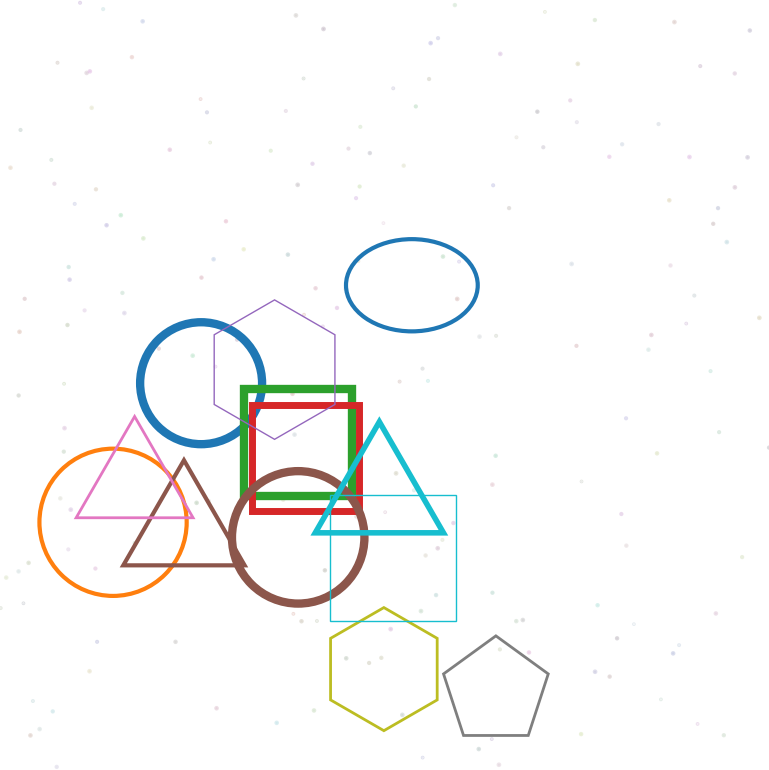[{"shape": "circle", "thickness": 3, "radius": 0.4, "center": [0.261, 0.502]}, {"shape": "oval", "thickness": 1.5, "radius": 0.43, "center": [0.535, 0.63]}, {"shape": "circle", "thickness": 1.5, "radius": 0.48, "center": [0.147, 0.322]}, {"shape": "square", "thickness": 3, "radius": 0.35, "center": [0.387, 0.426]}, {"shape": "square", "thickness": 2.5, "radius": 0.35, "center": [0.397, 0.405]}, {"shape": "hexagon", "thickness": 0.5, "radius": 0.45, "center": [0.357, 0.52]}, {"shape": "triangle", "thickness": 1.5, "radius": 0.45, "center": [0.239, 0.311]}, {"shape": "circle", "thickness": 3, "radius": 0.43, "center": [0.387, 0.302]}, {"shape": "triangle", "thickness": 1, "radius": 0.44, "center": [0.175, 0.371]}, {"shape": "pentagon", "thickness": 1, "radius": 0.36, "center": [0.644, 0.103]}, {"shape": "hexagon", "thickness": 1, "radius": 0.4, "center": [0.499, 0.131]}, {"shape": "square", "thickness": 0.5, "radius": 0.41, "center": [0.511, 0.275]}, {"shape": "triangle", "thickness": 2, "radius": 0.48, "center": [0.493, 0.356]}]